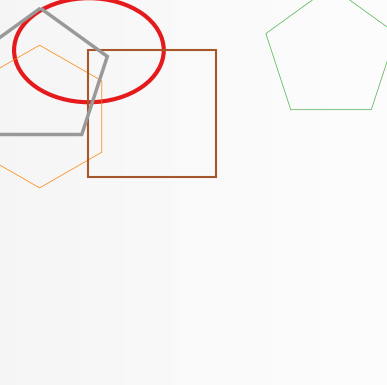[{"shape": "oval", "thickness": 3, "radius": 0.97, "center": [0.229, 0.87]}, {"shape": "pentagon", "thickness": 0.5, "radius": 0.88, "center": [0.854, 0.858]}, {"shape": "hexagon", "thickness": 0.5, "radius": 0.93, "center": [0.102, 0.697]}, {"shape": "square", "thickness": 1.5, "radius": 0.83, "center": [0.393, 0.706]}, {"shape": "pentagon", "thickness": 2.5, "radius": 0.91, "center": [0.104, 0.797]}]